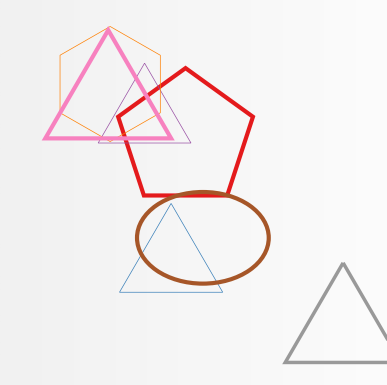[{"shape": "pentagon", "thickness": 3, "radius": 0.91, "center": [0.479, 0.64]}, {"shape": "triangle", "thickness": 0.5, "radius": 0.77, "center": [0.442, 0.318]}, {"shape": "triangle", "thickness": 0.5, "radius": 0.69, "center": [0.373, 0.698]}, {"shape": "hexagon", "thickness": 0.5, "radius": 0.75, "center": [0.284, 0.782]}, {"shape": "oval", "thickness": 3, "radius": 0.85, "center": [0.524, 0.382]}, {"shape": "triangle", "thickness": 3, "radius": 0.94, "center": [0.279, 0.734]}, {"shape": "triangle", "thickness": 2.5, "radius": 0.86, "center": [0.885, 0.145]}]